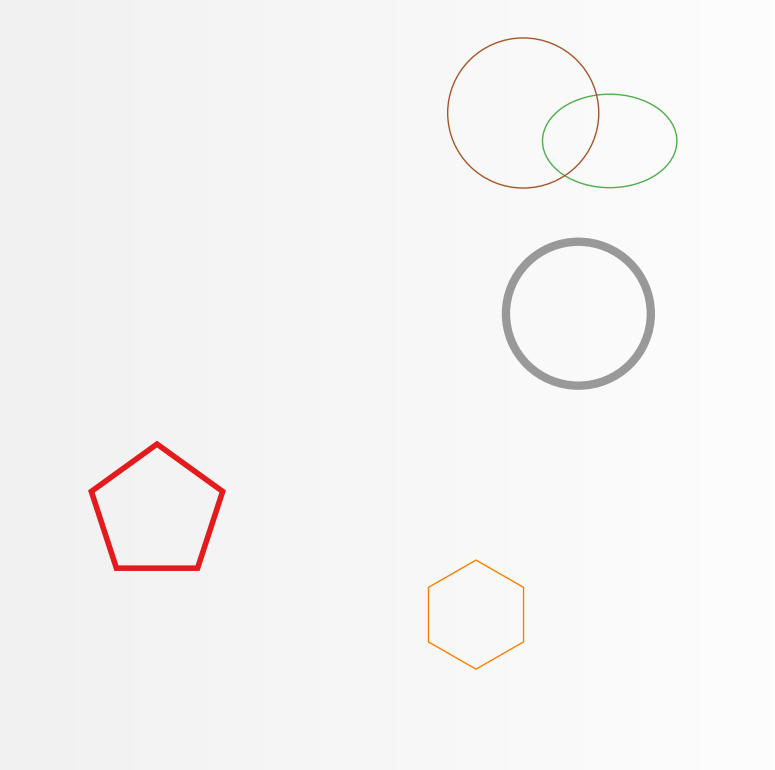[{"shape": "pentagon", "thickness": 2, "radius": 0.45, "center": [0.203, 0.334]}, {"shape": "oval", "thickness": 0.5, "radius": 0.43, "center": [0.787, 0.817]}, {"shape": "hexagon", "thickness": 0.5, "radius": 0.35, "center": [0.614, 0.202]}, {"shape": "circle", "thickness": 0.5, "radius": 0.49, "center": [0.675, 0.853]}, {"shape": "circle", "thickness": 3, "radius": 0.47, "center": [0.746, 0.593]}]